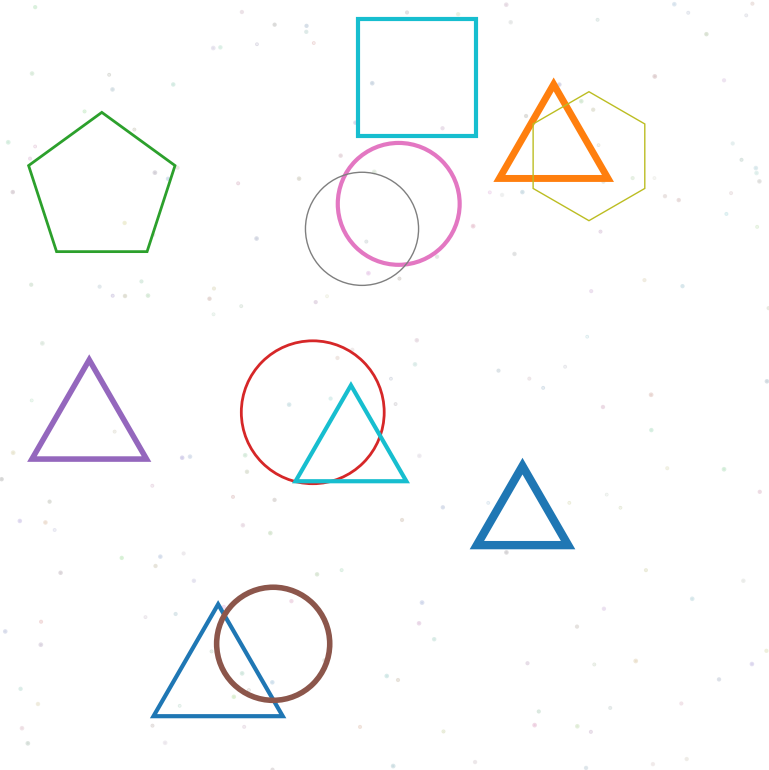[{"shape": "triangle", "thickness": 3, "radius": 0.34, "center": [0.679, 0.326]}, {"shape": "triangle", "thickness": 1.5, "radius": 0.48, "center": [0.283, 0.118]}, {"shape": "triangle", "thickness": 2.5, "radius": 0.41, "center": [0.719, 0.809]}, {"shape": "pentagon", "thickness": 1, "radius": 0.5, "center": [0.132, 0.754]}, {"shape": "circle", "thickness": 1, "radius": 0.46, "center": [0.406, 0.465]}, {"shape": "triangle", "thickness": 2, "radius": 0.43, "center": [0.116, 0.447]}, {"shape": "circle", "thickness": 2, "radius": 0.37, "center": [0.355, 0.164]}, {"shape": "circle", "thickness": 1.5, "radius": 0.4, "center": [0.518, 0.735]}, {"shape": "circle", "thickness": 0.5, "radius": 0.37, "center": [0.47, 0.703]}, {"shape": "hexagon", "thickness": 0.5, "radius": 0.42, "center": [0.765, 0.797]}, {"shape": "triangle", "thickness": 1.5, "radius": 0.42, "center": [0.456, 0.417]}, {"shape": "square", "thickness": 1.5, "radius": 0.38, "center": [0.542, 0.899]}]